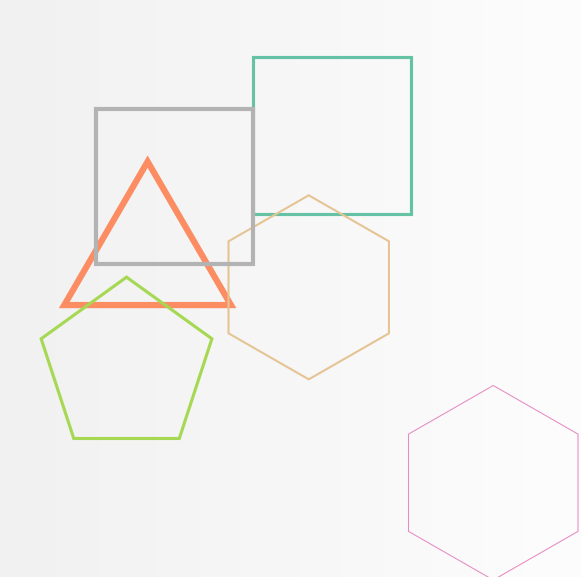[{"shape": "square", "thickness": 1.5, "radius": 0.68, "center": [0.571, 0.764]}, {"shape": "triangle", "thickness": 3, "radius": 0.83, "center": [0.254, 0.554]}, {"shape": "hexagon", "thickness": 0.5, "radius": 0.84, "center": [0.849, 0.163]}, {"shape": "pentagon", "thickness": 1.5, "radius": 0.77, "center": [0.218, 0.365]}, {"shape": "hexagon", "thickness": 1, "radius": 0.8, "center": [0.531, 0.502]}, {"shape": "square", "thickness": 2, "radius": 0.67, "center": [0.3, 0.677]}]